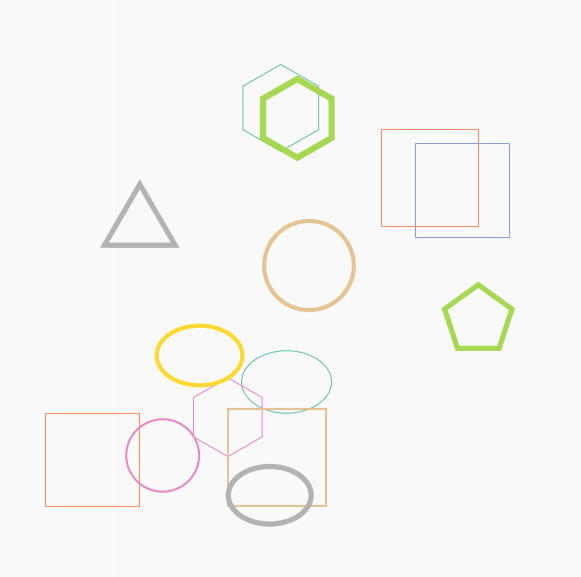[{"shape": "oval", "thickness": 0.5, "radius": 0.39, "center": [0.493, 0.338]}, {"shape": "hexagon", "thickness": 0.5, "radius": 0.38, "center": [0.483, 0.812]}, {"shape": "square", "thickness": 0.5, "radius": 0.4, "center": [0.159, 0.204]}, {"shape": "square", "thickness": 0.5, "radius": 0.42, "center": [0.738, 0.692]}, {"shape": "square", "thickness": 0.5, "radius": 0.41, "center": [0.795, 0.67]}, {"shape": "circle", "thickness": 1, "radius": 0.31, "center": [0.28, 0.21]}, {"shape": "hexagon", "thickness": 0.5, "radius": 0.34, "center": [0.392, 0.277]}, {"shape": "hexagon", "thickness": 3, "radius": 0.34, "center": [0.511, 0.794]}, {"shape": "pentagon", "thickness": 2.5, "radius": 0.3, "center": [0.823, 0.445]}, {"shape": "oval", "thickness": 2, "radius": 0.37, "center": [0.343, 0.384]}, {"shape": "square", "thickness": 1, "radius": 0.42, "center": [0.477, 0.207]}, {"shape": "circle", "thickness": 2, "radius": 0.39, "center": [0.532, 0.539]}, {"shape": "triangle", "thickness": 2.5, "radius": 0.35, "center": [0.241, 0.61]}, {"shape": "oval", "thickness": 2.5, "radius": 0.36, "center": [0.464, 0.142]}]